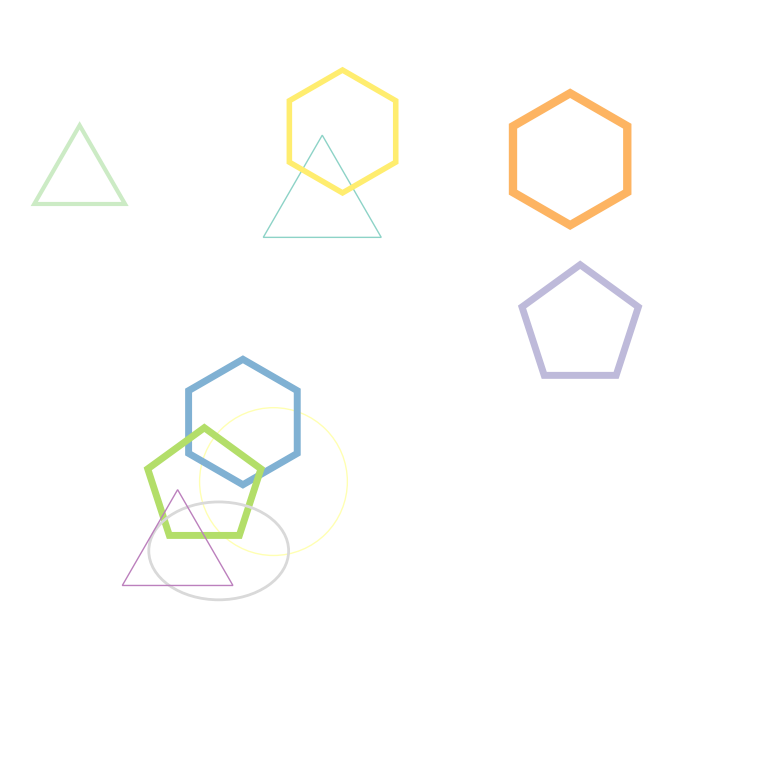[{"shape": "triangle", "thickness": 0.5, "radius": 0.44, "center": [0.419, 0.736]}, {"shape": "circle", "thickness": 0.5, "radius": 0.48, "center": [0.355, 0.375]}, {"shape": "pentagon", "thickness": 2.5, "radius": 0.4, "center": [0.753, 0.577]}, {"shape": "hexagon", "thickness": 2.5, "radius": 0.41, "center": [0.315, 0.452]}, {"shape": "hexagon", "thickness": 3, "radius": 0.43, "center": [0.74, 0.793]}, {"shape": "pentagon", "thickness": 2.5, "radius": 0.39, "center": [0.265, 0.367]}, {"shape": "oval", "thickness": 1, "radius": 0.45, "center": [0.284, 0.285]}, {"shape": "triangle", "thickness": 0.5, "radius": 0.41, "center": [0.231, 0.281]}, {"shape": "triangle", "thickness": 1.5, "radius": 0.34, "center": [0.103, 0.769]}, {"shape": "hexagon", "thickness": 2, "radius": 0.4, "center": [0.445, 0.829]}]